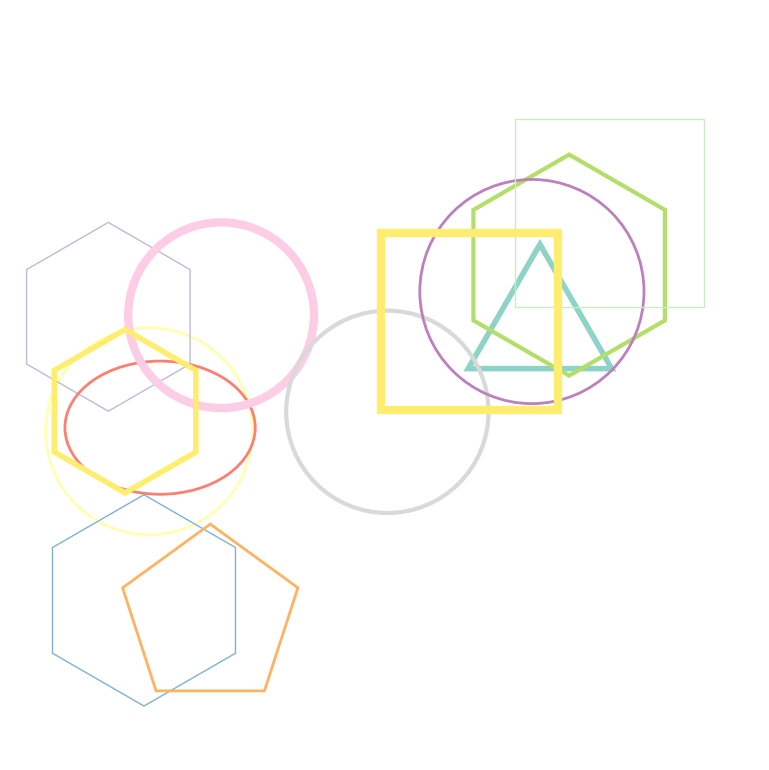[{"shape": "triangle", "thickness": 2, "radius": 0.54, "center": [0.701, 0.575]}, {"shape": "circle", "thickness": 1, "radius": 0.67, "center": [0.194, 0.44]}, {"shape": "hexagon", "thickness": 0.5, "radius": 0.61, "center": [0.141, 0.589]}, {"shape": "oval", "thickness": 1, "radius": 0.62, "center": [0.208, 0.445]}, {"shape": "hexagon", "thickness": 0.5, "radius": 0.69, "center": [0.187, 0.22]}, {"shape": "pentagon", "thickness": 1, "radius": 0.6, "center": [0.273, 0.2]}, {"shape": "hexagon", "thickness": 1.5, "radius": 0.72, "center": [0.739, 0.656]}, {"shape": "circle", "thickness": 3, "radius": 0.6, "center": [0.287, 0.591]}, {"shape": "circle", "thickness": 1.5, "radius": 0.66, "center": [0.503, 0.465]}, {"shape": "circle", "thickness": 1, "radius": 0.73, "center": [0.691, 0.621]}, {"shape": "square", "thickness": 0.5, "radius": 0.61, "center": [0.791, 0.723]}, {"shape": "hexagon", "thickness": 2, "radius": 0.53, "center": [0.162, 0.466]}, {"shape": "square", "thickness": 3, "radius": 0.57, "center": [0.61, 0.582]}]